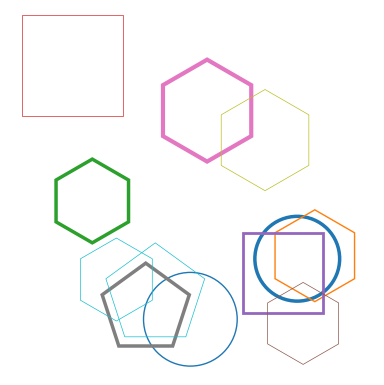[{"shape": "circle", "thickness": 2.5, "radius": 0.55, "center": [0.772, 0.328]}, {"shape": "circle", "thickness": 1, "radius": 0.61, "center": [0.494, 0.171]}, {"shape": "hexagon", "thickness": 1, "radius": 0.6, "center": [0.818, 0.336]}, {"shape": "hexagon", "thickness": 2.5, "radius": 0.54, "center": [0.24, 0.478]}, {"shape": "square", "thickness": 0.5, "radius": 0.65, "center": [0.188, 0.83]}, {"shape": "square", "thickness": 2, "radius": 0.52, "center": [0.735, 0.291]}, {"shape": "hexagon", "thickness": 0.5, "radius": 0.53, "center": [0.787, 0.16]}, {"shape": "hexagon", "thickness": 3, "radius": 0.66, "center": [0.538, 0.713]}, {"shape": "pentagon", "thickness": 2.5, "radius": 0.59, "center": [0.379, 0.198]}, {"shape": "hexagon", "thickness": 0.5, "radius": 0.66, "center": [0.688, 0.636]}, {"shape": "pentagon", "thickness": 0.5, "radius": 0.67, "center": [0.403, 0.234]}, {"shape": "hexagon", "thickness": 0.5, "radius": 0.54, "center": [0.302, 0.274]}]